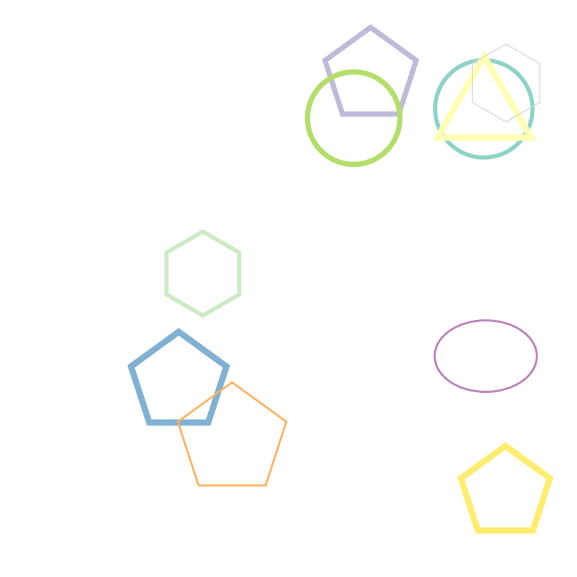[{"shape": "circle", "thickness": 2, "radius": 0.42, "center": [0.838, 0.811]}, {"shape": "triangle", "thickness": 3, "radius": 0.47, "center": [0.839, 0.808]}, {"shape": "pentagon", "thickness": 2.5, "radius": 0.41, "center": [0.642, 0.869]}, {"shape": "pentagon", "thickness": 3, "radius": 0.43, "center": [0.309, 0.338]}, {"shape": "pentagon", "thickness": 1, "radius": 0.49, "center": [0.402, 0.238]}, {"shape": "circle", "thickness": 2.5, "radius": 0.4, "center": [0.612, 0.795]}, {"shape": "hexagon", "thickness": 0.5, "radius": 0.34, "center": [0.876, 0.855]}, {"shape": "oval", "thickness": 1, "radius": 0.44, "center": [0.841, 0.382]}, {"shape": "hexagon", "thickness": 2, "radius": 0.36, "center": [0.351, 0.525]}, {"shape": "pentagon", "thickness": 3, "radius": 0.41, "center": [0.875, 0.146]}]